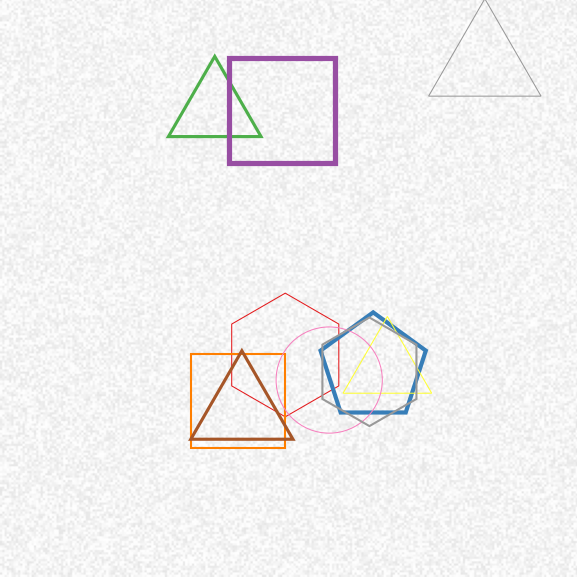[{"shape": "hexagon", "thickness": 0.5, "radius": 0.54, "center": [0.494, 0.384]}, {"shape": "pentagon", "thickness": 2, "radius": 0.48, "center": [0.646, 0.362]}, {"shape": "triangle", "thickness": 1.5, "radius": 0.46, "center": [0.372, 0.809]}, {"shape": "square", "thickness": 2.5, "radius": 0.46, "center": [0.489, 0.807]}, {"shape": "square", "thickness": 1, "radius": 0.41, "center": [0.412, 0.305]}, {"shape": "triangle", "thickness": 0.5, "radius": 0.44, "center": [0.671, 0.363]}, {"shape": "triangle", "thickness": 1.5, "radius": 0.51, "center": [0.419, 0.29]}, {"shape": "circle", "thickness": 0.5, "radius": 0.46, "center": [0.57, 0.341]}, {"shape": "hexagon", "thickness": 1, "radius": 0.47, "center": [0.64, 0.355]}, {"shape": "triangle", "thickness": 0.5, "radius": 0.56, "center": [0.84, 0.889]}]